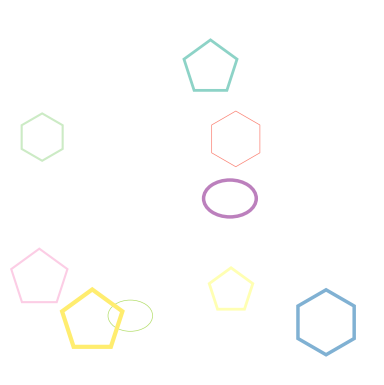[{"shape": "pentagon", "thickness": 2, "radius": 0.36, "center": [0.547, 0.824]}, {"shape": "pentagon", "thickness": 2, "radius": 0.3, "center": [0.6, 0.245]}, {"shape": "hexagon", "thickness": 0.5, "radius": 0.36, "center": [0.612, 0.639]}, {"shape": "hexagon", "thickness": 2.5, "radius": 0.42, "center": [0.847, 0.163]}, {"shape": "oval", "thickness": 0.5, "radius": 0.29, "center": [0.339, 0.18]}, {"shape": "pentagon", "thickness": 1.5, "radius": 0.38, "center": [0.102, 0.277]}, {"shape": "oval", "thickness": 2.5, "radius": 0.34, "center": [0.597, 0.484]}, {"shape": "hexagon", "thickness": 1.5, "radius": 0.31, "center": [0.11, 0.644]}, {"shape": "pentagon", "thickness": 3, "radius": 0.41, "center": [0.24, 0.166]}]